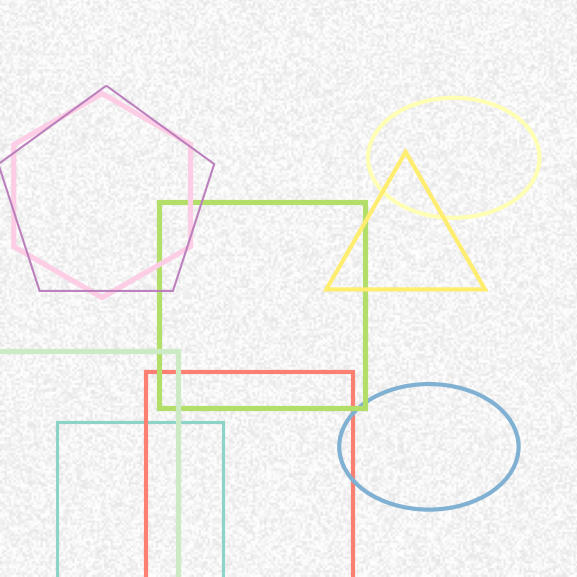[{"shape": "square", "thickness": 1.5, "radius": 0.72, "center": [0.243, 0.125]}, {"shape": "oval", "thickness": 2, "radius": 0.74, "center": [0.786, 0.726]}, {"shape": "square", "thickness": 2, "radius": 0.9, "center": [0.433, 0.176]}, {"shape": "oval", "thickness": 2, "radius": 0.78, "center": [0.743, 0.225]}, {"shape": "square", "thickness": 2.5, "radius": 0.89, "center": [0.454, 0.471]}, {"shape": "hexagon", "thickness": 2.5, "radius": 0.88, "center": [0.177, 0.66]}, {"shape": "pentagon", "thickness": 1, "radius": 0.98, "center": [0.184, 0.654]}, {"shape": "square", "thickness": 2.5, "radius": 0.99, "center": [0.112, 0.194]}, {"shape": "triangle", "thickness": 2, "radius": 0.79, "center": [0.702, 0.577]}]